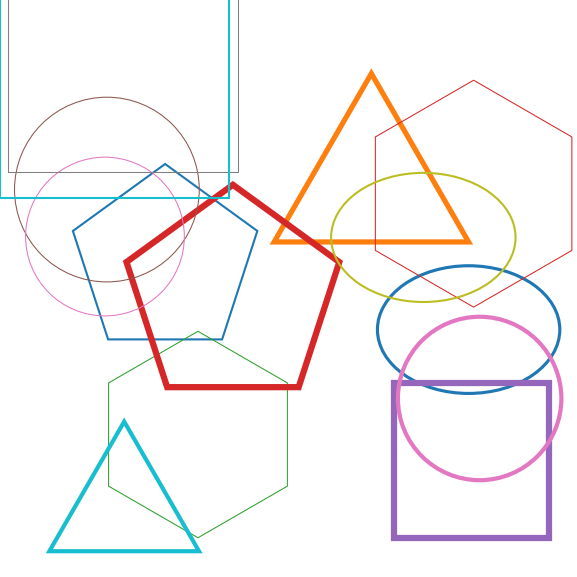[{"shape": "pentagon", "thickness": 1, "radius": 0.84, "center": [0.286, 0.547]}, {"shape": "oval", "thickness": 1.5, "radius": 0.79, "center": [0.811, 0.428]}, {"shape": "triangle", "thickness": 2.5, "radius": 0.97, "center": [0.643, 0.677]}, {"shape": "hexagon", "thickness": 0.5, "radius": 0.89, "center": [0.343, 0.247]}, {"shape": "hexagon", "thickness": 0.5, "radius": 0.98, "center": [0.82, 0.664]}, {"shape": "pentagon", "thickness": 3, "radius": 0.97, "center": [0.403, 0.485]}, {"shape": "square", "thickness": 3, "radius": 0.67, "center": [0.817, 0.202]}, {"shape": "circle", "thickness": 0.5, "radius": 0.8, "center": [0.185, 0.671]}, {"shape": "circle", "thickness": 2, "radius": 0.71, "center": [0.831, 0.309]}, {"shape": "circle", "thickness": 0.5, "radius": 0.69, "center": [0.182, 0.59]}, {"shape": "square", "thickness": 0.5, "radius": 0.99, "center": [0.213, 0.9]}, {"shape": "oval", "thickness": 1, "radius": 0.8, "center": [0.733, 0.588]}, {"shape": "square", "thickness": 1, "radius": 0.99, "center": [0.198, 0.855]}, {"shape": "triangle", "thickness": 2, "radius": 0.75, "center": [0.215, 0.119]}]